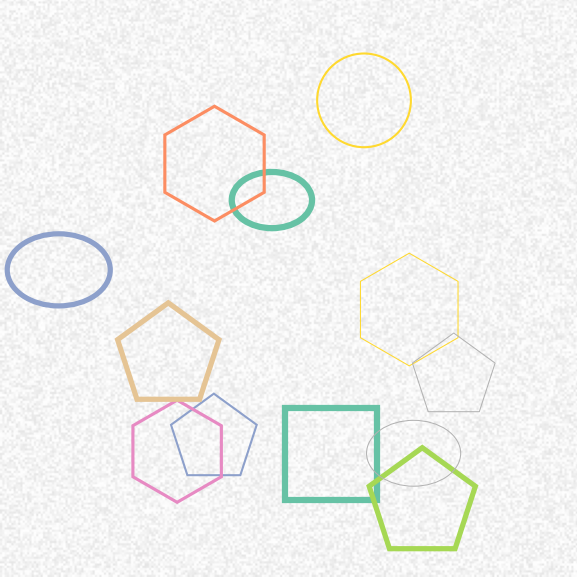[{"shape": "square", "thickness": 3, "radius": 0.4, "center": [0.573, 0.213]}, {"shape": "oval", "thickness": 3, "radius": 0.35, "center": [0.471, 0.653]}, {"shape": "hexagon", "thickness": 1.5, "radius": 0.5, "center": [0.371, 0.716]}, {"shape": "oval", "thickness": 2.5, "radius": 0.45, "center": [0.102, 0.532]}, {"shape": "pentagon", "thickness": 1, "radius": 0.39, "center": [0.37, 0.239]}, {"shape": "hexagon", "thickness": 1.5, "radius": 0.44, "center": [0.307, 0.218]}, {"shape": "pentagon", "thickness": 2.5, "radius": 0.48, "center": [0.731, 0.127]}, {"shape": "hexagon", "thickness": 0.5, "radius": 0.49, "center": [0.709, 0.463]}, {"shape": "circle", "thickness": 1, "radius": 0.41, "center": [0.63, 0.825]}, {"shape": "pentagon", "thickness": 2.5, "radius": 0.46, "center": [0.291, 0.382]}, {"shape": "oval", "thickness": 0.5, "radius": 0.41, "center": [0.716, 0.214]}, {"shape": "pentagon", "thickness": 0.5, "radius": 0.38, "center": [0.786, 0.347]}]